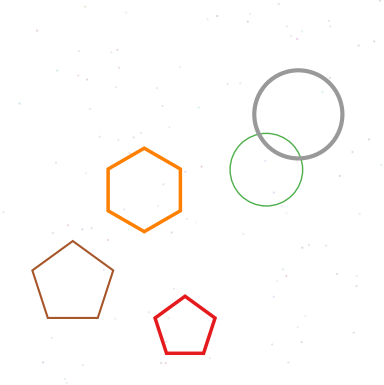[{"shape": "pentagon", "thickness": 2.5, "radius": 0.41, "center": [0.481, 0.149]}, {"shape": "circle", "thickness": 1, "radius": 0.47, "center": [0.692, 0.559]}, {"shape": "hexagon", "thickness": 2.5, "radius": 0.54, "center": [0.375, 0.507]}, {"shape": "pentagon", "thickness": 1.5, "radius": 0.55, "center": [0.189, 0.264]}, {"shape": "circle", "thickness": 3, "radius": 0.57, "center": [0.775, 0.703]}]